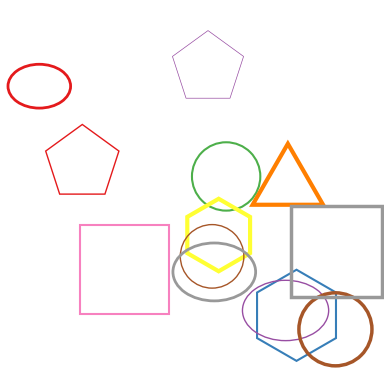[{"shape": "pentagon", "thickness": 1, "radius": 0.5, "center": [0.214, 0.577]}, {"shape": "oval", "thickness": 2, "radius": 0.41, "center": [0.102, 0.776]}, {"shape": "hexagon", "thickness": 1.5, "radius": 0.59, "center": [0.77, 0.181]}, {"shape": "circle", "thickness": 1.5, "radius": 0.44, "center": [0.587, 0.542]}, {"shape": "oval", "thickness": 1, "radius": 0.56, "center": [0.742, 0.194]}, {"shape": "pentagon", "thickness": 0.5, "radius": 0.49, "center": [0.54, 0.823]}, {"shape": "triangle", "thickness": 3, "radius": 0.53, "center": [0.748, 0.521]}, {"shape": "hexagon", "thickness": 3, "radius": 0.47, "center": [0.568, 0.39]}, {"shape": "circle", "thickness": 1, "radius": 0.41, "center": [0.551, 0.334]}, {"shape": "circle", "thickness": 2.5, "radius": 0.47, "center": [0.871, 0.145]}, {"shape": "square", "thickness": 1.5, "radius": 0.58, "center": [0.324, 0.3]}, {"shape": "square", "thickness": 2.5, "radius": 0.59, "center": [0.873, 0.347]}, {"shape": "oval", "thickness": 2, "radius": 0.54, "center": [0.557, 0.294]}]